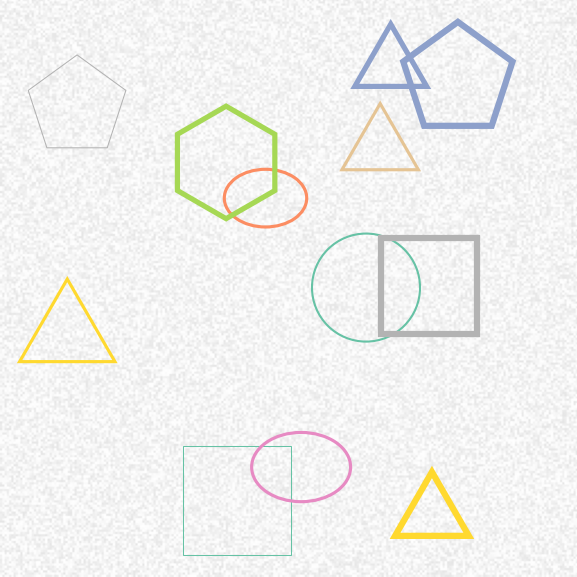[{"shape": "square", "thickness": 0.5, "radius": 0.47, "center": [0.41, 0.132]}, {"shape": "circle", "thickness": 1, "radius": 0.47, "center": [0.634, 0.501]}, {"shape": "oval", "thickness": 1.5, "radius": 0.36, "center": [0.46, 0.656]}, {"shape": "pentagon", "thickness": 3, "radius": 0.5, "center": [0.793, 0.862]}, {"shape": "triangle", "thickness": 2.5, "radius": 0.36, "center": [0.677, 0.885]}, {"shape": "oval", "thickness": 1.5, "radius": 0.43, "center": [0.521, 0.19]}, {"shape": "hexagon", "thickness": 2.5, "radius": 0.49, "center": [0.392, 0.718]}, {"shape": "triangle", "thickness": 1.5, "radius": 0.48, "center": [0.116, 0.421]}, {"shape": "triangle", "thickness": 3, "radius": 0.37, "center": [0.748, 0.108]}, {"shape": "triangle", "thickness": 1.5, "radius": 0.38, "center": [0.658, 0.743]}, {"shape": "pentagon", "thickness": 0.5, "radius": 0.44, "center": [0.133, 0.815]}, {"shape": "square", "thickness": 3, "radius": 0.42, "center": [0.743, 0.504]}]